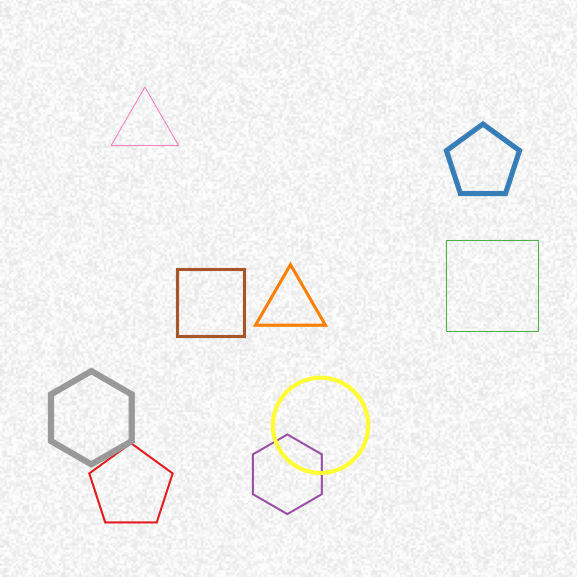[{"shape": "pentagon", "thickness": 1, "radius": 0.38, "center": [0.227, 0.156]}, {"shape": "pentagon", "thickness": 2.5, "radius": 0.33, "center": [0.836, 0.718]}, {"shape": "square", "thickness": 0.5, "radius": 0.4, "center": [0.852, 0.505]}, {"shape": "hexagon", "thickness": 1, "radius": 0.34, "center": [0.498, 0.178]}, {"shape": "triangle", "thickness": 1.5, "radius": 0.35, "center": [0.503, 0.471]}, {"shape": "circle", "thickness": 2, "radius": 0.41, "center": [0.555, 0.263]}, {"shape": "square", "thickness": 1.5, "radius": 0.29, "center": [0.364, 0.475]}, {"shape": "triangle", "thickness": 0.5, "radius": 0.34, "center": [0.251, 0.781]}, {"shape": "hexagon", "thickness": 3, "radius": 0.4, "center": [0.158, 0.276]}]